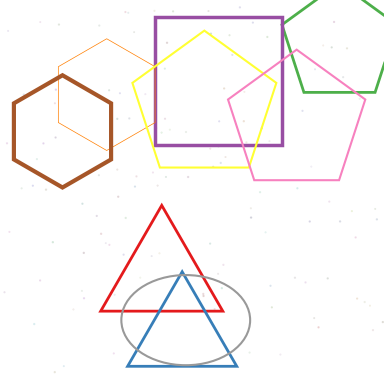[{"shape": "triangle", "thickness": 2, "radius": 0.92, "center": [0.42, 0.283]}, {"shape": "triangle", "thickness": 2, "radius": 0.82, "center": [0.473, 0.13]}, {"shape": "pentagon", "thickness": 2, "radius": 0.79, "center": [0.882, 0.887]}, {"shape": "square", "thickness": 2.5, "radius": 0.83, "center": [0.567, 0.789]}, {"shape": "hexagon", "thickness": 0.5, "radius": 0.73, "center": [0.277, 0.754]}, {"shape": "pentagon", "thickness": 1.5, "radius": 0.98, "center": [0.531, 0.724]}, {"shape": "hexagon", "thickness": 3, "radius": 0.73, "center": [0.162, 0.659]}, {"shape": "pentagon", "thickness": 1.5, "radius": 0.94, "center": [0.771, 0.684]}, {"shape": "oval", "thickness": 1.5, "radius": 0.84, "center": [0.482, 0.168]}]